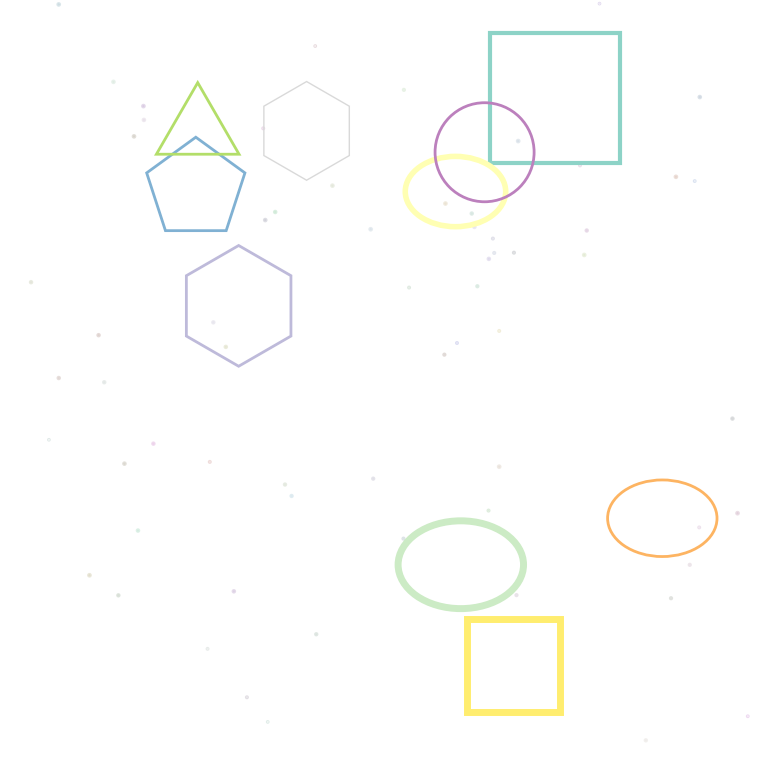[{"shape": "square", "thickness": 1.5, "radius": 0.42, "center": [0.721, 0.872]}, {"shape": "oval", "thickness": 2, "radius": 0.33, "center": [0.592, 0.751]}, {"shape": "hexagon", "thickness": 1, "radius": 0.39, "center": [0.31, 0.603]}, {"shape": "pentagon", "thickness": 1, "radius": 0.34, "center": [0.254, 0.755]}, {"shape": "oval", "thickness": 1, "radius": 0.36, "center": [0.86, 0.327]}, {"shape": "triangle", "thickness": 1, "radius": 0.31, "center": [0.257, 0.831]}, {"shape": "hexagon", "thickness": 0.5, "radius": 0.32, "center": [0.398, 0.83]}, {"shape": "circle", "thickness": 1, "radius": 0.32, "center": [0.629, 0.802]}, {"shape": "oval", "thickness": 2.5, "radius": 0.41, "center": [0.598, 0.267]}, {"shape": "square", "thickness": 2.5, "radius": 0.3, "center": [0.667, 0.136]}]